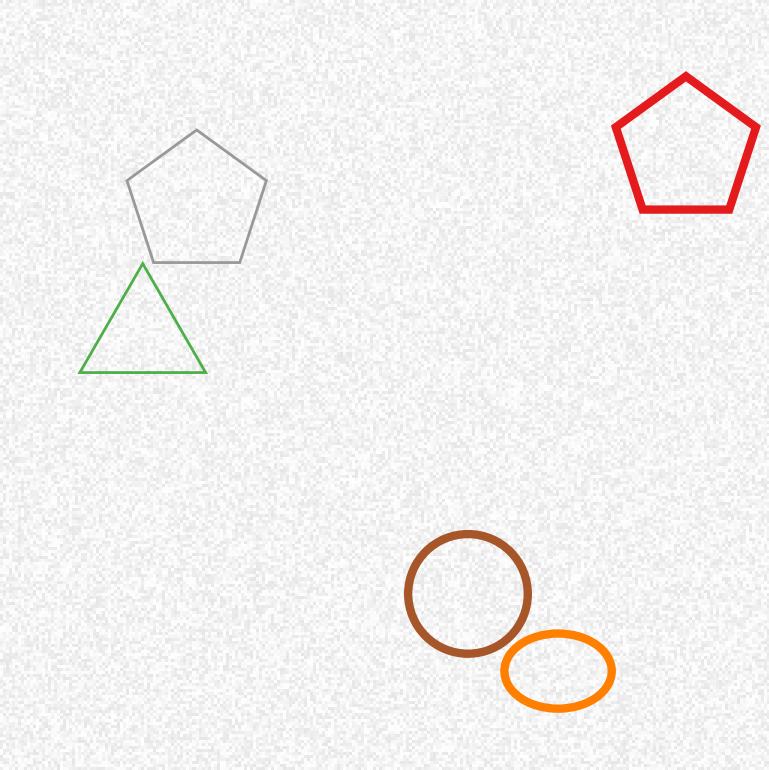[{"shape": "pentagon", "thickness": 3, "radius": 0.48, "center": [0.891, 0.805]}, {"shape": "triangle", "thickness": 1, "radius": 0.47, "center": [0.185, 0.563]}, {"shape": "oval", "thickness": 3, "radius": 0.35, "center": [0.725, 0.128]}, {"shape": "circle", "thickness": 3, "radius": 0.39, "center": [0.608, 0.229]}, {"shape": "pentagon", "thickness": 1, "radius": 0.48, "center": [0.255, 0.736]}]